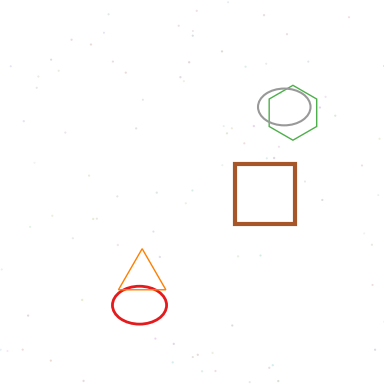[{"shape": "oval", "thickness": 2, "radius": 0.35, "center": [0.362, 0.207]}, {"shape": "hexagon", "thickness": 1, "radius": 0.36, "center": [0.761, 0.707]}, {"shape": "triangle", "thickness": 1, "radius": 0.36, "center": [0.369, 0.283]}, {"shape": "square", "thickness": 3, "radius": 0.39, "center": [0.688, 0.497]}, {"shape": "oval", "thickness": 1.5, "radius": 0.34, "center": [0.738, 0.722]}]